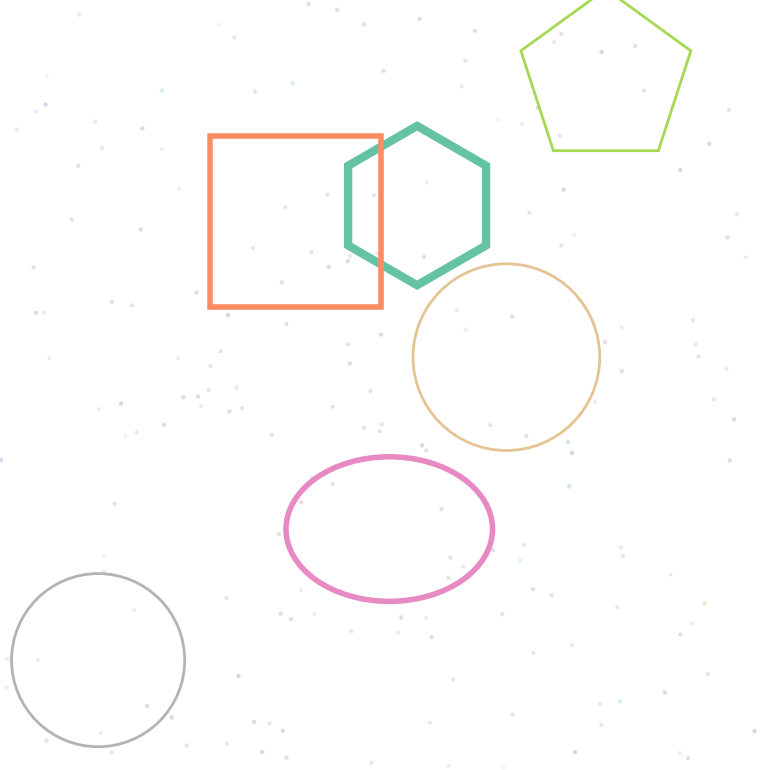[{"shape": "hexagon", "thickness": 3, "radius": 0.52, "center": [0.542, 0.733]}, {"shape": "square", "thickness": 2, "radius": 0.55, "center": [0.384, 0.712]}, {"shape": "oval", "thickness": 2, "radius": 0.67, "center": [0.506, 0.313]}, {"shape": "pentagon", "thickness": 1, "radius": 0.58, "center": [0.787, 0.898]}, {"shape": "circle", "thickness": 1, "radius": 0.61, "center": [0.658, 0.536]}, {"shape": "circle", "thickness": 1, "radius": 0.56, "center": [0.127, 0.143]}]